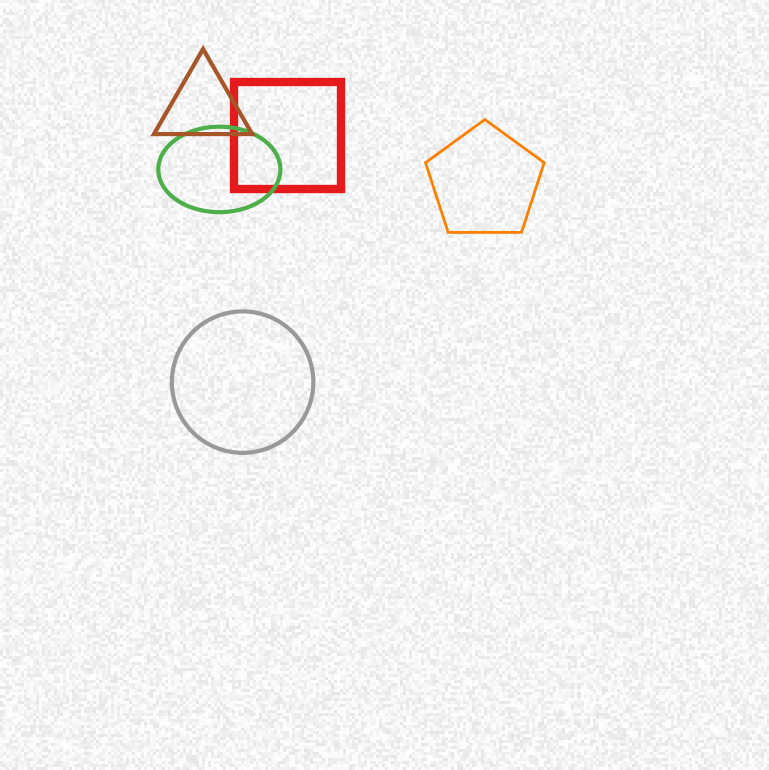[{"shape": "square", "thickness": 3, "radius": 0.35, "center": [0.373, 0.824]}, {"shape": "oval", "thickness": 1.5, "radius": 0.4, "center": [0.285, 0.78]}, {"shape": "pentagon", "thickness": 1, "radius": 0.41, "center": [0.63, 0.764]}, {"shape": "triangle", "thickness": 1.5, "radius": 0.37, "center": [0.264, 0.863]}, {"shape": "circle", "thickness": 1.5, "radius": 0.46, "center": [0.315, 0.504]}]